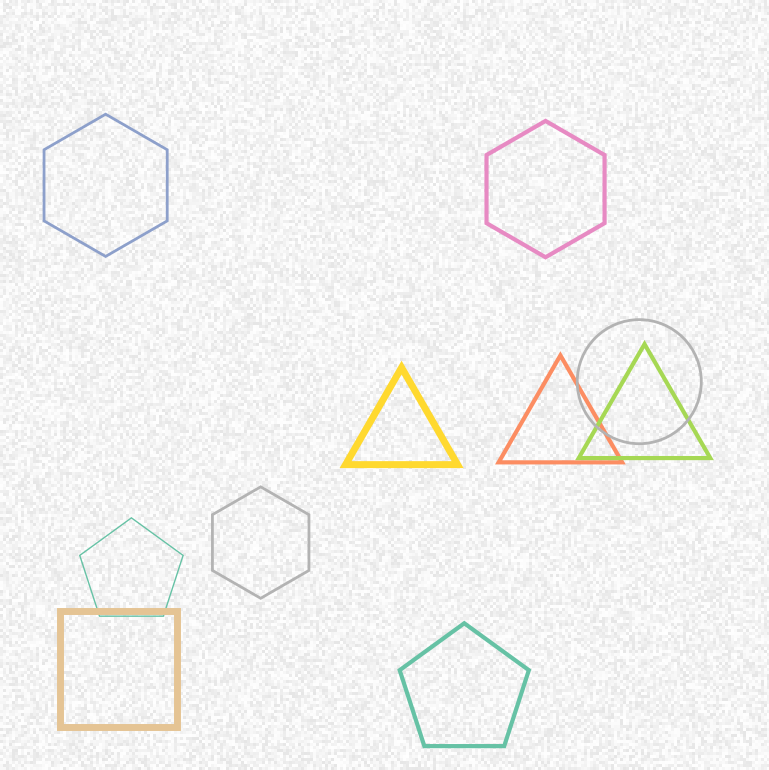[{"shape": "pentagon", "thickness": 0.5, "radius": 0.35, "center": [0.171, 0.257]}, {"shape": "pentagon", "thickness": 1.5, "radius": 0.44, "center": [0.603, 0.102]}, {"shape": "triangle", "thickness": 1.5, "radius": 0.46, "center": [0.728, 0.446]}, {"shape": "hexagon", "thickness": 1, "radius": 0.46, "center": [0.137, 0.759]}, {"shape": "hexagon", "thickness": 1.5, "radius": 0.44, "center": [0.708, 0.754]}, {"shape": "triangle", "thickness": 1.5, "radius": 0.49, "center": [0.837, 0.454]}, {"shape": "triangle", "thickness": 2.5, "radius": 0.42, "center": [0.522, 0.439]}, {"shape": "square", "thickness": 2.5, "radius": 0.38, "center": [0.154, 0.131]}, {"shape": "hexagon", "thickness": 1, "radius": 0.36, "center": [0.339, 0.295]}, {"shape": "circle", "thickness": 1, "radius": 0.4, "center": [0.83, 0.504]}]